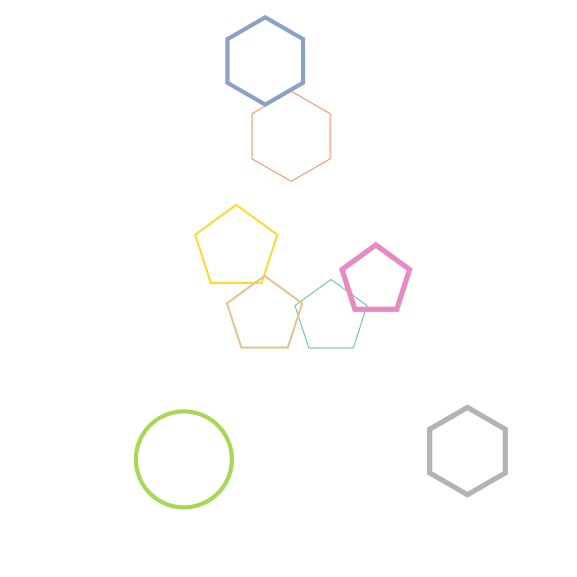[{"shape": "pentagon", "thickness": 0.5, "radius": 0.33, "center": [0.573, 0.45]}, {"shape": "hexagon", "thickness": 0.5, "radius": 0.39, "center": [0.504, 0.763]}, {"shape": "hexagon", "thickness": 2, "radius": 0.38, "center": [0.459, 0.894]}, {"shape": "pentagon", "thickness": 2.5, "radius": 0.31, "center": [0.651, 0.513]}, {"shape": "circle", "thickness": 2, "radius": 0.42, "center": [0.318, 0.204]}, {"shape": "pentagon", "thickness": 1, "radius": 0.37, "center": [0.409, 0.57]}, {"shape": "pentagon", "thickness": 1, "radius": 0.34, "center": [0.458, 0.453]}, {"shape": "hexagon", "thickness": 2.5, "radius": 0.38, "center": [0.809, 0.218]}]